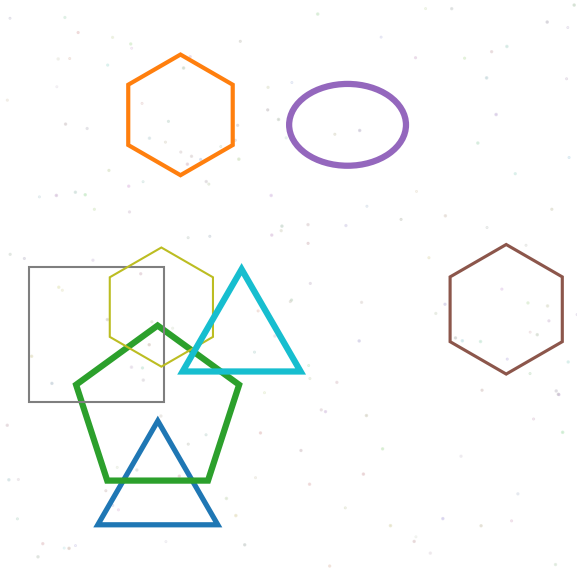[{"shape": "triangle", "thickness": 2.5, "radius": 0.6, "center": [0.273, 0.15]}, {"shape": "hexagon", "thickness": 2, "radius": 0.52, "center": [0.313, 0.8]}, {"shape": "pentagon", "thickness": 3, "radius": 0.74, "center": [0.273, 0.287]}, {"shape": "oval", "thickness": 3, "radius": 0.51, "center": [0.602, 0.783]}, {"shape": "hexagon", "thickness": 1.5, "radius": 0.56, "center": [0.877, 0.464]}, {"shape": "square", "thickness": 1, "radius": 0.59, "center": [0.167, 0.42]}, {"shape": "hexagon", "thickness": 1, "radius": 0.52, "center": [0.279, 0.467]}, {"shape": "triangle", "thickness": 3, "radius": 0.59, "center": [0.418, 0.415]}]